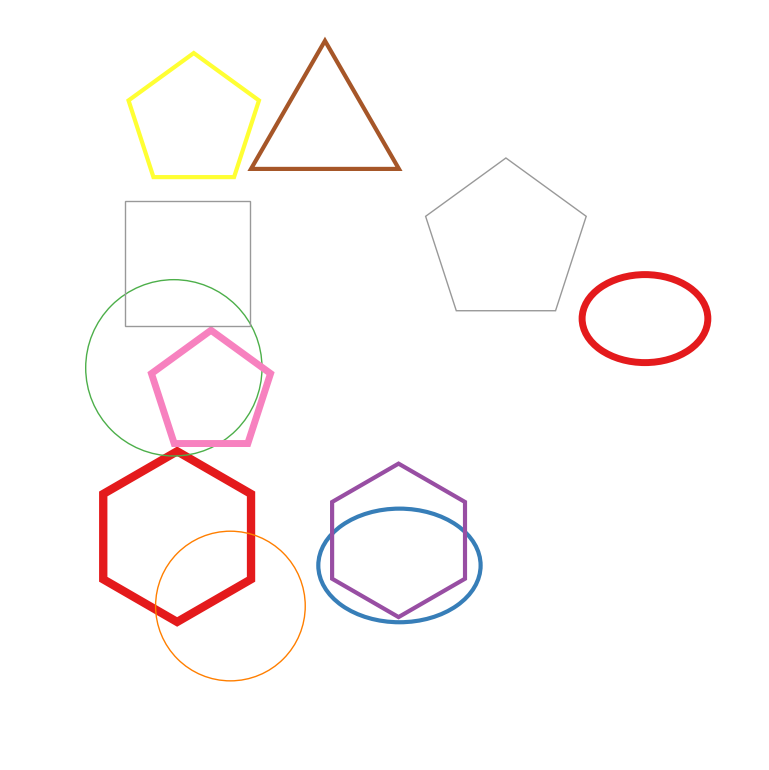[{"shape": "hexagon", "thickness": 3, "radius": 0.55, "center": [0.23, 0.303]}, {"shape": "oval", "thickness": 2.5, "radius": 0.41, "center": [0.838, 0.586]}, {"shape": "oval", "thickness": 1.5, "radius": 0.53, "center": [0.519, 0.266]}, {"shape": "circle", "thickness": 0.5, "radius": 0.57, "center": [0.226, 0.522]}, {"shape": "hexagon", "thickness": 1.5, "radius": 0.5, "center": [0.518, 0.298]}, {"shape": "circle", "thickness": 0.5, "radius": 0.49, "center": [0.299, 0.213]}, {"shape": "pentagon", "thickness": 1.5, "radius": 0.45, "center": [0.252, 0.842]}, {"shape": "triangle", "thickness": 1.5, "radius": 0.55, "center": [0.422, 0.836]}, {"shape": "pentagon", "thickness": 2.5, "radius": 0.41, "center": [0.274, 0.49]}, {"shape": "pentagon", "thickness": 0.5, "radius": 0.55, "center": [0.657, 0.685]}, {"shape": "square", "thickness": 0.5, "radius": 0.41, "center": [0.244, 0.657]}]